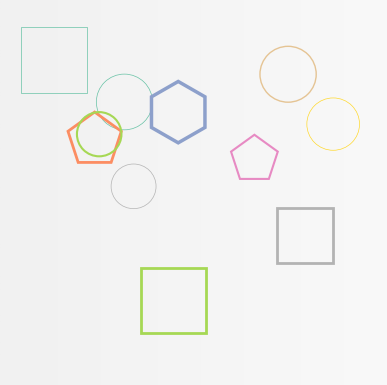[{"shape": "circle", "thickness": 0.5, "radius": 0.36, "center": [0.321, 0.735]}, {"shape": "square", "thickness": 0.5, "radius": 0.43, "center": [0.139, 0.845]}, {"shape": "pentagon", "thickness": 2, "radius": 0.36, "center": [0.244, 0.637]}, {"shape": "hexagon", "thickness": 2.5, "radius": 0.4, "center": [0.46, 0.709]}, {"shape": "pentagon", "thickness": 1.5, "radius": 0.32, "center": [0.657, 0.587]}, {"shape": "square", "thickness": 2, "radius": 0.42, "center": [0.447, 0.22]}, {"shape": "circle", "thickness": 1.5, "radius": 0.29, "center": [0.256, 0.651]}, {"shape": "circle", "thickness": 0.5, "radius": 0.34, "center": [0.86, 0.678]}, {"shape": "circle", "thickness": 1, "radius": 0.36, "center": [0.743, 0.807]}, {"shape": "circle", "thickness": 0.5, "radius": 0.29, "center": [0.345, 0.516]}, {"shape": "square", "thickness": 2, "radius": 0.36, "center": [0.787, 0.388]}]